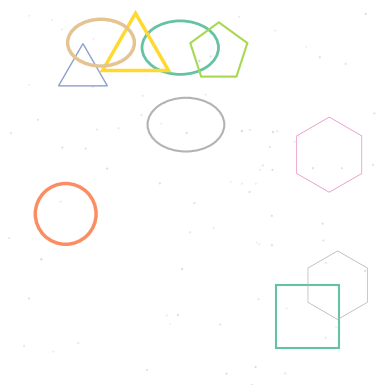[{"shape": "square", "thickness": 1.5, "radius": 0.41, "center": [0.798, 0.179]}, {"shape": "oval", "thickness": 2, "radius": 0.5, "center": [0.468, 0.876]}, {"shape": "circle", "thickness": 2.5, "radius": 0.39, "center": [0.171, 0.444]}, {"shape": "triangle", "thickness": 1, "radius": 0.37, "center": [0.215, 0.814]}, {"shape": "hexagon", "thickness": 0.5, "radius": 0.49, "center": [0.855, 0.598]}, {"shape": "pentagon", "thickness": 1.5, "radius": 0.39, "center": [0.568, 0.864]}, {"shape": "triangle", "thickness": 2.5, "radius": 0.5, "center": [0.352, 0.866]}, {"shape": "oval", "thickness": 2.5, "radius": 0.43, "center": [0.262, 0.889]}, {"shape": "oval", "thickness": 1.5, "radius": 0.5, "center": [0.483, 0.676]}, {"shape": "hexagon", "thickness": 0.5, "radius": 0.45, "center": [0.877, 0.259]}]